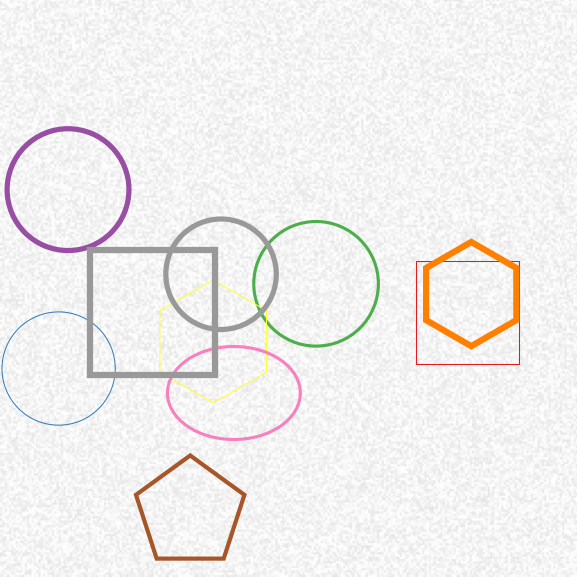[{"shape": "square", "thickness": 0.5, "radius": 0.45, "center": [0.809, 0.458]}, {"shape": "circle", "thickness": 0.5, "radius": 0.49, "center": [0.102, 0.361]}, {"shape": "circle", "thickness": 1.5, "radius": 0.54, "center": [0.547, 0.508]}, {"shape": "circle", "thickness": 2.5, "radius": 0.53, "center": [0.118, 0.671]}, {"shape": "hexagon", "thickness": 3, "radius": 0.45, "center": [0.816, 0.49]}, {"shape": "hexagon", "thickness": 0.5, "radius": 0.53, "center": [0.369, 0.408]}, {"shape": "pentagon", "thickness": 2, "radius": 0.49, "center": [0.329, 0.112]}, {"shape": "oval", "thickness": 1.5, "radius": 0.58, "center": [0.405, 0.319]}, {"shape": "circle", "thickness": 2.5, "radius": 0.48, "center": [0.383, 0.524]}, {"shape": "square", "thickness": 3, "radius": 0.54, "center": [0.264, 0.458]}]